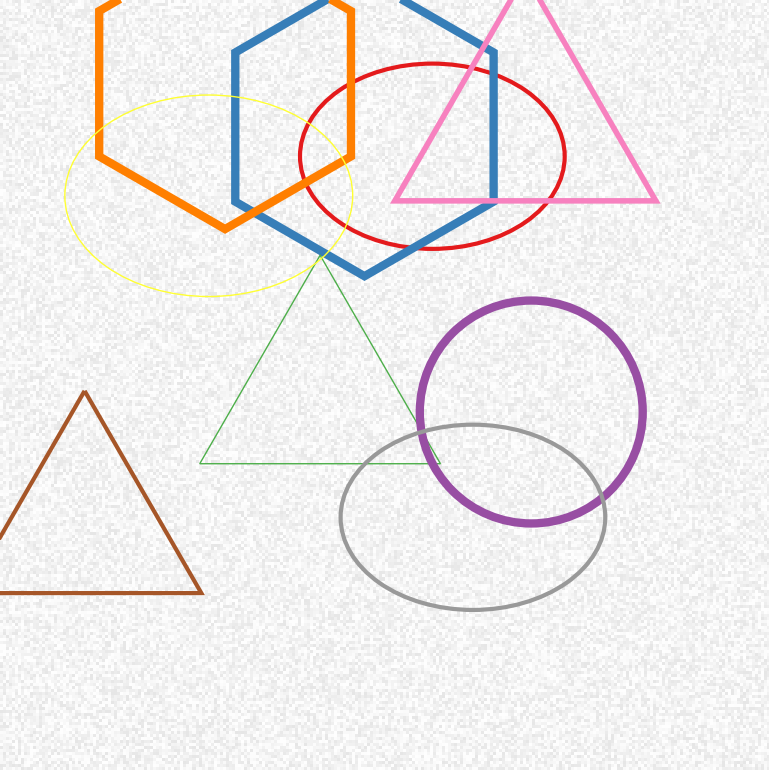[{"shape": "oval", "thickness": 1.5, "radius": 0.86, "center": [0.561, 0.797]}, {"shape": "hexagon", "thickness": 3, "radius": 0.97, "center": [0.473, 0.835]}, {"shape": "triangle", "thickness": 0.5, "radius": 0.9, "center": [0.416, 0.488]}, {"shape": "circle", "thickness": 3, "radius": 0.72, "center": [0.69, 0.465]}, {"shape": "hexagon", "thickness": 3, "radius": 0.94, "center": [0.292, 0.891]}, {"shape": "oval", "thickness": 0.5, "radius": 0.93, "center": [0.271, 0.746]}, {"shape": "triangle", "thickness": 1.5, "radius": 0.88, "center": [0.11, 0.317]}, {"shape": "triangle", "thickness": 2, "radius": 0.98, "center": [0.682, 0.837]}, {"shape": "oval", "thickness": 1.5, "radius": 0.86, "center": [0.614, 0.328]}]